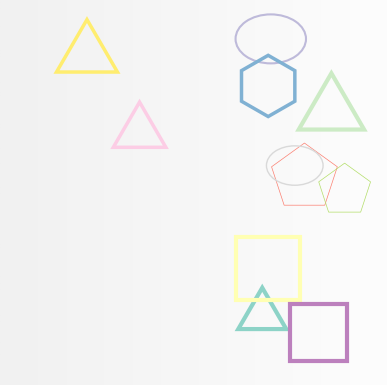[{"shape": "triangle", "thickness": 3, "radius": 0.36, "center": [0.677, 0.181]}, {"shape": "square", "thickness": 3, "radius": 0.41, "center": [0.692, 0.302]}, {"shape": "oval", "thickness": 1.5, "radius": 0.45, "center": [0.699, 0.899]}, {"shape": "pentagon", "thickness": 0.5, "radius": 0.45, "center": [0.786, 0.539]}, {"shape": "hexagon", "thickness": 2.5, "radius": 0.4, "center": [0.692, 0.777]}, {"shape": "pentagon", "thickness": 0.5, "radius": 0.35, "center": [0.889, 0.506]}, {"shape": "triangle", "thickness": 2.5, "radius": 0.39, "center": [0.36, 0.657]}, {"shape": "oval", "thickness": 1, "radius": 0.37, "center": [0.761, 0.57]}, {"shape": "square", "thickness": 3, "radius": 0.37, "center": [0.823, 0.136]}, {"shape": "triangle", "thickness": 3, "radius": 0.49, "center": [0.855, 0.712]}, {"shape": "triangle", "thickness": 2.5, "radius": 0.45, "center": [0.224, 0.858]}]